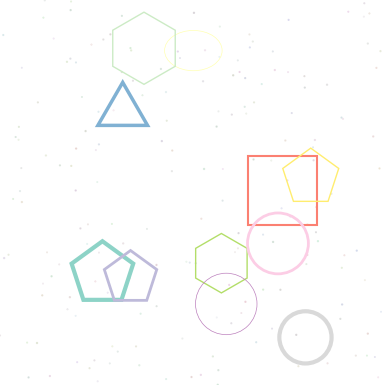[{"shape": "pentagon", "thickness": 3, "radius": 0.42, "center": [0.266, 0.289]}, {"shape": "oval", "thickness": 0.5, "radius": 0.37, "center": [0.502, 0.869]}, {"shape": "pentagon", "thickness": 2, "radius": 0.36, "center": [0.339, 0.278]}, {"shape": "square", "thickness": 1.5, "radius": 0.45, "center": [0.733, 0.505]}, {"shape": "triangle", "thickness": 2.5, "radius": 0.37, "center": [0.319, 0.712]}, {"shape": "hexagon", "thickness": 1, "radius": 0.39, "center": [0.575, 0.316]}, {"shape": "circle", "thickness": 2, "radius": 0.4, "center": [0.722, 0.368]}, {"shape": "circle", "thickness": 3, "radius": 0.34, "center": [0.793, 0.124]}, {"shape": "circle", "thickness": 0.5, "radius": 0.4, "center": [0.588, 0.211]}, {"shape": "hexagon", "thickness": 1, "radius": 0.47, "center": [0.374, 0.875]}, {"shape": "pentagon", "thickness": 1, "radius": 0.38, "center": [0.807, 0.539]}]